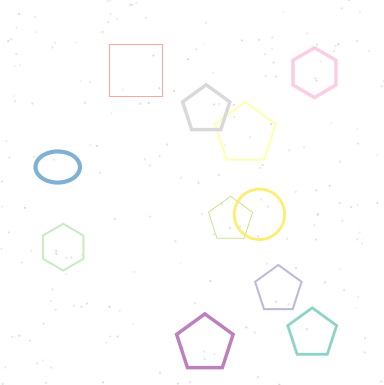[{"shape": "pentagon", "thickness": 2, "radius": 0.33, "center": [0.811, 0.134]}, {"shape": "pentagon", "thickness": 1.5, "radius": 0.41, "center": [0.637, 0.652]}, {"shape": "pentagon", "thickness": 1.5, "radius": 0.32, "center": [0.723, 0.248]}, {"shape": "square", "thickness": 0.5, "radius": 0.34, "center": [0.351, 0.818]}, {"shape": "oval", "thickness": 3, "radius": 0.29, "center": [0.15, 0.566]}, {"shape": "pentagon", "thickness": 0.5, "radius": 0.3, "center": [0.599, 0.43]}, {"shape": "hexagon", "thickness": 2.5, "radius": 0.32, "center": [0.817, 0.811]}, {"shape": "pentagon", "thickness": 2.5, "radius": 0.32, "center": [0.536, 0.715]}, {"shape": "pentagon", "thickness": 2.5, "radius": 0.39, "center": [0.532, 0.108]}, {"shape": "hexagon", "thickness": 1.5, "radius": 0.3, "center": [0.164, 0.358]}, {"shape": "circle", "thickness": 2, "radius": 0.33, "center": [0.674, 0.443]}]